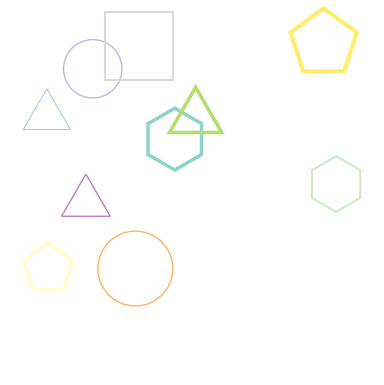[{"shape": "hexagon", "thickness": 2.5, "radius": 0.4, "center": [0.454, 0.639]}, {"shape": "pentagon", "thickness": 1.5, "radius": 0.34, "center": [0.125, 0.302]}, {"shape": "circle", "thickness": 1, "radius": 0.38, "center": [0.241, 0.821]}, {"shape": "triangle", "thickness": 0.5, "radius": 0.35, "center": [0.122, 0.699]}, {"shape": "circle", "thickness": 1, "radius": 0.49, "center": [0.352, 0.302]}, {"shape": "triangle", "thickness": 2.5, "radius": 0.39, "center": [0.508, 0.695]}, {"shape": "square", "thickness": 1.5, "radius": 0.44, "center": [0.362, 0.881]}, {"shape": "triangle", "thickness": 1, "radius": 0.37, "center": [0.223, 0.475]}, {"shape": "hexagon", "thickness": 1.5, "radius": 0.36, "center": [0.873, 0.522]}, {"shape": "pentagon", "thickness": 3, "radius": 0.45, "center": [0.841, 0.888]}]